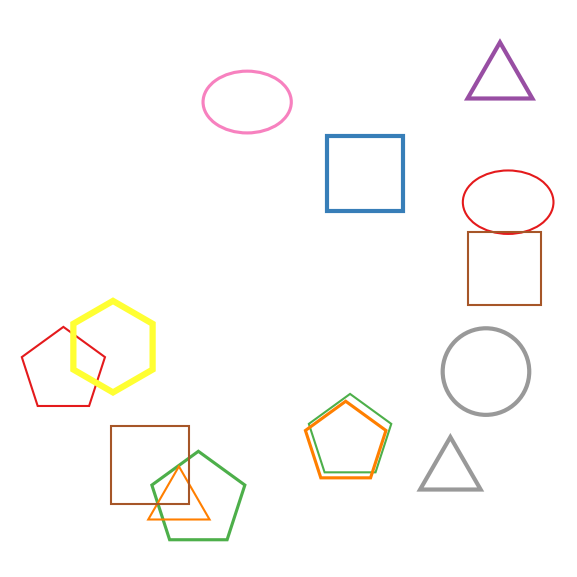[{"shape": "pentagon", "thickness": 1, "radius": 0.38, "center": [0.11, 0.357]}, {"shape": "oval", "thickness": 1, "radius": 0.39, "center": [0.88, 0.649]}, {"shape": "square", "thickness": 2, "radius": 0.33, "center": [0.632, 0.699]}, {"shape": "pentagon", "thickness": 1, "radius": 0.38, "center": [0.606, 0.242]}, {"shape": "pentagon", "thickness": 1.5, "radius": 0.42, "center": [0.343, 0.133]}, {"shape": "triangle", "thickness": 2, "radius": 0.32, "center": [0.866, 0.861]}, {"shape": "triangle", "thickness": 1, "radius": 0.31, "center": [0.31, 0.13]}, {"shape": "pentagon", "thickness": 1.5, "radius": 0.37, "center": [0.599, 0.231]}, {"shape": "hexagon", "thickness": 3, "radius": 0.4, "center": [0.196, 0.399]}, {"shape": "square", "thickness": 1, "radius": 0.33, "center": [0.26, 0.194]}, {"shape": "square", "thickness": 1, "radius": 0.32, "center": [0.873, 0.534]}, {"shape": "oval", "thickness": 1.5, "radius": 0.38, "center": [0.428, 0.822]}, {"shape": "circle", "thickness": 2, "radius": 0.37, "center": [0.841, 0.356]}, {"shape": "triangle", "thickness": 2, "radius": 0.3, "center": [0.78, 0.182]}]